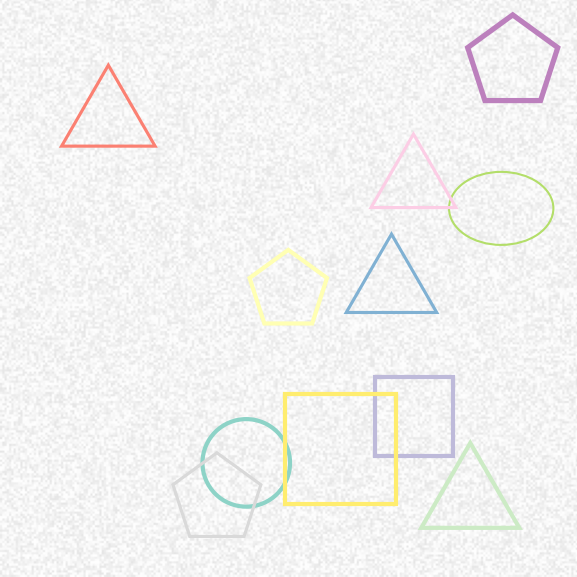[{"shape": "circle", "thickness": 2, "radius": 0.38, "center": [0.426, 0.198]}, {"shape": "pentagon", "thickness": 2, "radius": 0.35, "center": [0.499, 0.496]}, {"shape": "square", "thickness": 2, "radius": 0.34, "center": [0.717, 0.278]}, {"shape": "triangle", "thickness": 1.5, "radius": 0.47, "center": [0.188, 0.793]}, {"shape": "triangle", "thickness": 1.5, "radius": 0.45, "center": [0.678, 0.503]}, {"shape": "oval", "thickness": 1, "radius": 0.45, "center": [0.868, 0.638]}, {"shape": "triangle", "thickness": 1.5, "radius": 0.42, "center": [0.716, 0.682]}, {"shape": "pentagon", "thickness": 1.5, "radius": 0.4, "center": [0.376, 0.135]}, {"shape": "pentagon", "thickness": 2.5, "radius": 0.41, "center": [0.888, 0.891]}, {"shape": "triangle", "thickness": 2, "radius": 0.49, "center": [0.814, 0.134]}, {"shape": "square", "thickness": 2, "radius": 0.48, "center": [0.59, 0.222]}]